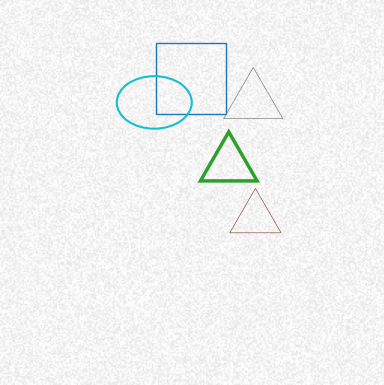[{"shape": "square", "thickness": 1, "radius": 0.46, "center": [0.497, 0.796]}, {"shape": "triangle", "thickness": 2.5, "radius": 0.42, "center": [0.594, 0.573]}, {"shape": "triangle", "thickness": 0.5, "radius": 0.38, "center": [0.663, 0.434]}, {"shape": "triangle", "thickness": 0.5, "radius": 0.44, "center": [0.658, 0.736]}, {"shape": "oval", "thickness": 1.5, "radius": 0.49, "center": [0.401, 0.734]}]